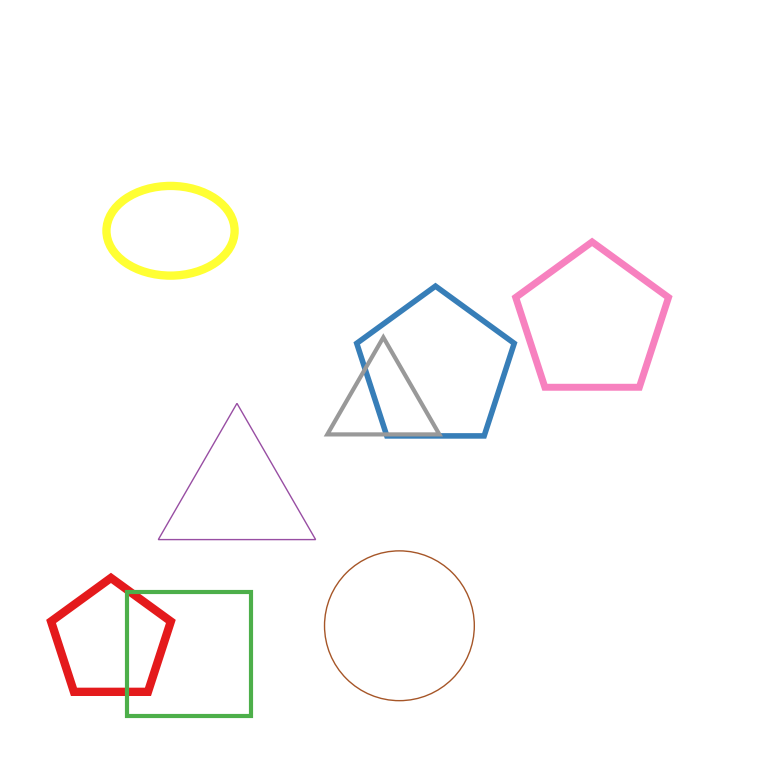[{"shape": "pentagon", "thickness": 3, "radius": 0.41, "center": [0.144, 0.168]}, {"shape": "pentagon", "thickness": 2, "radius": 0.54, "center": [0.566, 0.521]}, {"shape": "square", "thickness": 1.5, "radius": 0.4, "center": [0.246, 0.151]}, {"shape": "triangle", "thickness": 0.5, "radius": 0.59, "center": [0.308, 0.358]}, {"shape": "oval", "thickness": 3, "radius": 0.42, "center": [0.221, 0.7]}, {"shape": "circle", "thickness": 0.5, "radius": 0.49, "center": [0.519, 0.187]}, {"shape": "pentagon", "thickness": 2.5, "radius": 0.52, "center": [0.769, 0.581]}, {"shape": "triangle", "thickness": 1.5, "radius": 0.42, "center": [0.498, 0.478]}]